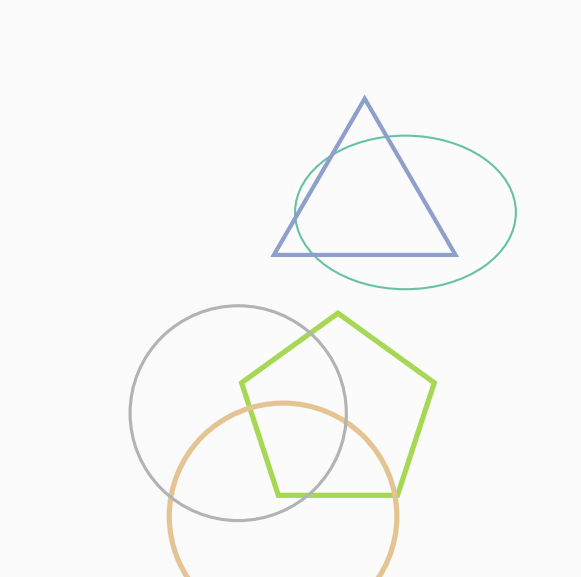[{"shape": "oval", "thickness": 1, "radius": 0.95, "center": [0.698, 0.631]}, {"shape": "triangle", "thickness": 2, "radius": 0.9, "center": [0.627, 0.648]}, {"shape": "pentagon", "thickness": 2.5, "radius": 0.87, "center": [0.581, 0.282]}, {"shape": "circle", "thickness": 2.5, "radius": 0.98, "center": [0.487, 0.105]}, {"shape": "circle", "thickness": 1.5, "radius": 0.93, "center": [0.41, 0.284]}]